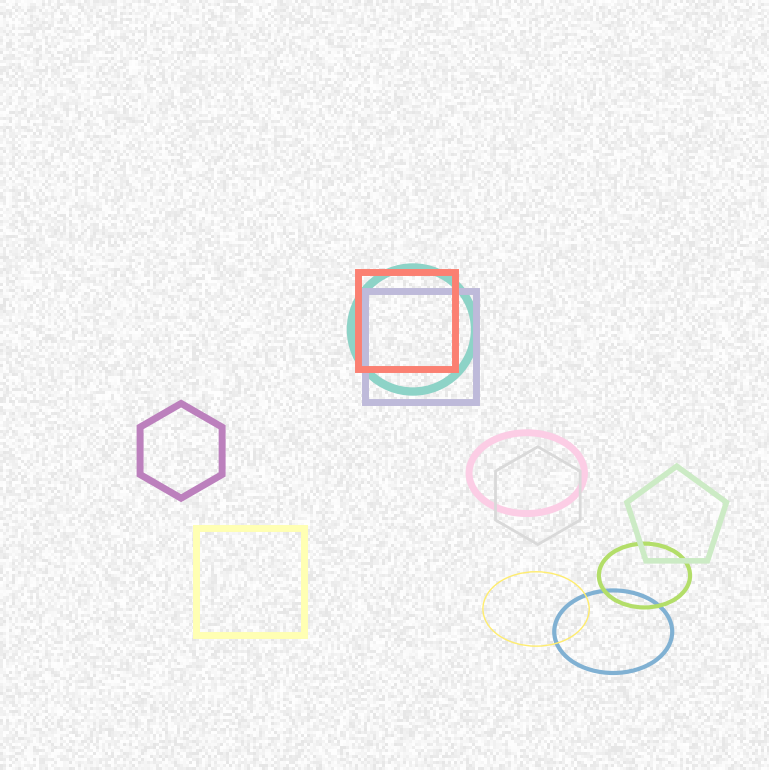[{"shape": "circle", "thickness": 3, "radius": 0.4, "center": [0.536, 0.572]}, {"shape": "square", "thickness": 2.5, "radius": 0.35, "center": [0.325, 0.245]}, {"shape": "square", "thickness": 2.5, "radius": 0.36, "center": [0.546, 0.55]}, {"shape": "square", "thickness": 2.5, "radius": 0.31, "center": [0.528, 0.584]}, {"shape": "oval", "thickness": 1.5, "radius": 0.38, "center": [0.796, 0.18]}, {"shape": "oval", "thickness": 1.5, "radius": 0.3, "center": [0.837, 0.253]}, {"shape": "oval", "thickness": 2.5, "radius": 0.37, "center": [0.684, 0.386]}, {"shape": "hexagon", "thickness": 1, "radius": 0.32, "center": [0.698, 0.356]}, {"shape": "hexagon", "thickness": 2.5, "radius": 0.31, "center": [0.235, 0.415]}, {"shape": "pentagon", "thickness": 2, "radius": 0.34, "center": [0.879, 0.327]}, {"shape": "oval", "thickness": 0.5, "radius": 0.35, "center": [0.696, 0.209]}]